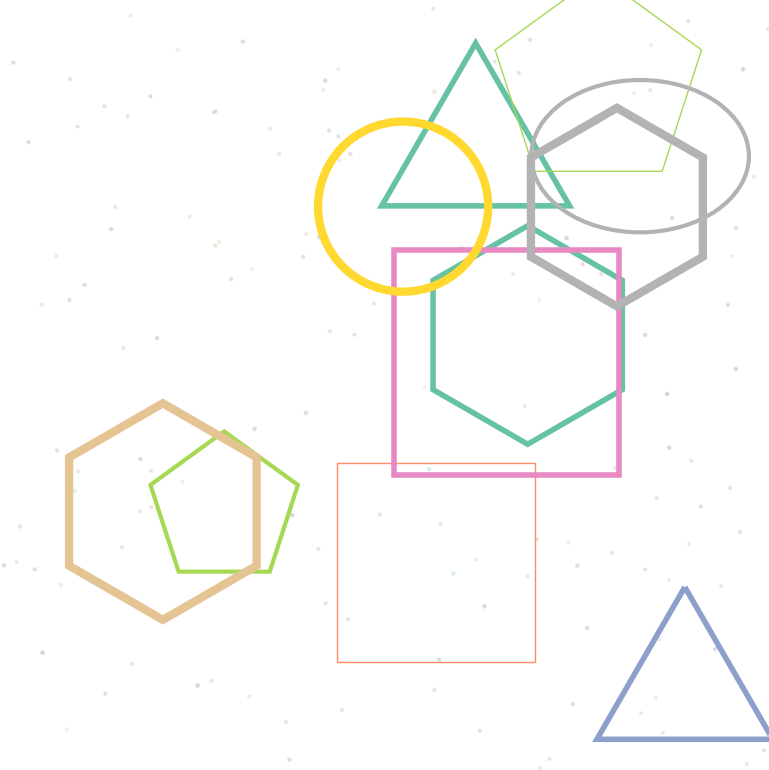[{"shape": "hexagon", "thickness": 2, "radius": 0.71, "center": [0.685, 0.565]}, {"shape": "triangle", "thickness": 2, "radius": 0.7, "center": [0.618, 0.803]}, {"shape": "square", "thickness": 0.5, "radius": 0.64, "center": [0.566, 0.269]}, {"shape": "triangle", "thickness": 2, "radius": 0.66, "center": [0.889, 0.106]}, {"shape": "square", "thickness": 2, "radius": 0.73, "center": [0.657, 0.529]}, {"shape": "pentagon", "thickness": 0.5, "radius": 0.7, "center": [0.777, 0.892]}, {"shape": "pentagon", "thickness": 1.5, "radius": 0.5, "center": [0.291, 0.339]}, {"shape": "circle", "thickness": 3, "radius": 0.55, "center": [0.524, 0.732]}, {"shape": "hexagon", "thickness": 3, "radius": 0.7, "center": [0.212, 0.336]}, {"shape": "oval", "thickness": 1.5, "radius": 0.71, "center": [0.831, 0.797]}, {"shape": "hexagon", "thickness": 3, "radius": 0.64, "center": [0.801, 0.731]}]